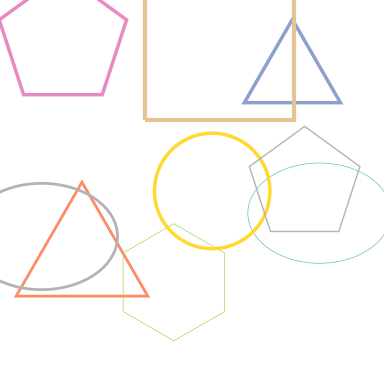[{"shape": "oval", "thickness": 0.5, "radius": 0.93, "center": [0.83, 0.446]}, {"shape": "triangle", "thickness": 2, "radius": 0.99, "center": [0.213, 0.329]}, {"shape": "triangle", "thickness": 2.5, "radius": 0.72, "center": [0.759, 0.805]}, {"shape": "pentagon", "thickness": 2.5, "radius": 0.87, "center": [0.163, 0.895]}, {"shape": "hexagon", "thickness": 0.5, "radius": 0.76, "center": [0.452, 0.267]}, {"shape": "circle", "thickness": 2.5, "radius": 0.75, "center": [0.551, 0.504]}, {"shape": "square", "thickness": 3, "radius": 0.97, "center": [0.57, 0.883]}, {"shape": "pentagon", "thickness": 1, "radius": 0.75, "center": [0.791, 0.521]}, {"shape": "oval", "thickness": 2, "radius": 0.99, "center": [0.108, 0.386]}]